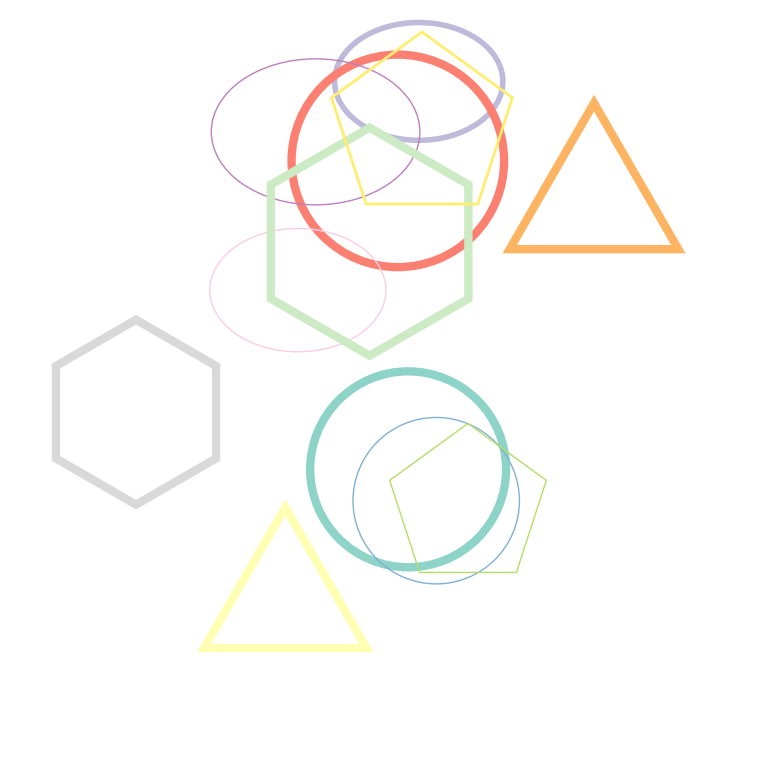[{"shape": "circle", "thickness": 3, "radius": 0.64, "center": [0.53, 0.391]}, {"shape": "triangle", "thickness": 3, "radius": 0.61, "center": [0.37, 0.219]}, {"shape": "oval", "thickness": 2, "radius": 0.55, "center": [0.544, 0.894]}, {"shape": "circle", "thickness": 3, "radius": 0.69, "center": [0.517, 0.791]}, {"shape": "circle", "thickness": 0.5, "radius": 0.54, "center": [0.567, 0.35]}, {"shape": "triangle", "thickness": 3, "radius": 0.63, "center": [0.771, 0.74]}, {"shape": "pentagon", "thickness": 0.5, "radius": 0.53, "center": [0.608, 0.343]}, {"shape": "oval", "thickness": 0.5, "radius": 0.57, "center": [0.387, 0.623]}, {"shape": "hexagon", "thickness": 3, "radius": 0.6, "center": [0.177, 0.465]}, {"shape": "oval", "thickness": 0.5, "radius": 0.68, "center": [0.41, 0.829]}, {"shape": "hexagon", "thickness": 3, "radius": 0.74, "center": [0.48, 0.686]}, {"shape": "pentagon", "thickness": 1, "radius": 0.62, "center": [0.548, 0.835]}]